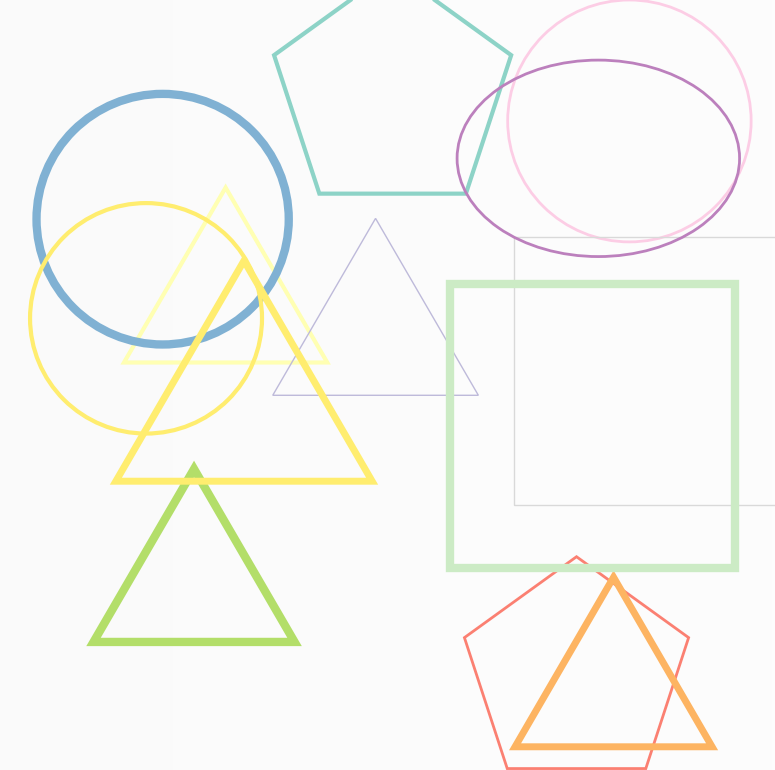[{"shape": "pentagon", "thickness": 1.5, "radius": 0.8, "center": [0.507, 0.879]}, {"shape": "triangle", "thickness": 1.5, "radius": 0.76, "center": [0.291, 0.605]}, {"shape": "triangle", "thickness": 0.5, "radius": 0.77, "center": [0.485, 0.563]}, {"shape": "pentagon", "thickness": 1, "radius": 0.76, "center": [0.744, 0.125]}, {"shape": "circle", "thickness": 3, "radius": 0.81, "center": [0.21, 0.715]}, {"shape": "triangle", "thickness": 2.5, "radius": 0.73, "center": [0.792, 0.104]}, {"shape": "triangle", "thickness": 3, "radius": 0.75, "center": [0.25, 0.241]}, {"shape": "circle", "thickness": 1, "radius": 0.79, "center": [0.812, 0.843]}, {"shape": "square", "thickness": 0.5, "radius": 0.87, "center": [0.838, 0.518]}, {"shape": "oval", "thickness": 1, "radius": 0.91, "center": [0.772, 0.794]}, {"shape": "square", "thickness": 3, "radius": 0.92, "center": [0.765, 0.447]}, {"shape": "triangle", "thickness": 2.5, "radius": 0.95, "center": [0.315, 0.471]}, {"shape": "circle", "thickness": 1.5, "radius": 0.75, "center": [0.188, 0.587]}]